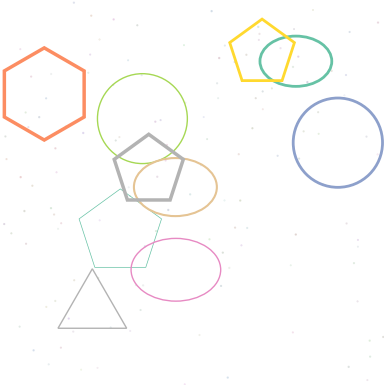[{"shape": "oval", "thickness": 2, "radius": 0.47, "center": [0.768, 0.841]}, {"shape": "pentagon", "thickness": 0.5, "radius": 0.56, "center": [0.312, 0.397]}, {"shape": "hexagon", "thickness": 2.5, "radius": 0.6, "center": [0.115, 0.756]}, {"shape": "circle", "thickness": 2, "radius": 0.58, "center": [0.878, 0.629]}, {"shape": "oval", "thickness": 1, "radius": 0.58, "center": [0.457, 0.299]}, {"shape": "circle", "thickness": 1, "radius": 0.58, "center": [0.37, 0.692]}, {"shape": "pentagon", "thickness": 2, "radius": 0.44, "center": [0.681, 0.862]}, {"shape": "oval", "thickness": 1.5, "radius": 0.54, "center": [0.456, 0.514]}, {"shape": "pentagon", "thickness": 2.5, "radius": 0.47, "center": [0.386, 0.557]}, {"shape": "triangle", "thickness": 1, "radius": 0.51, "center": [0.24, 0.199]}]